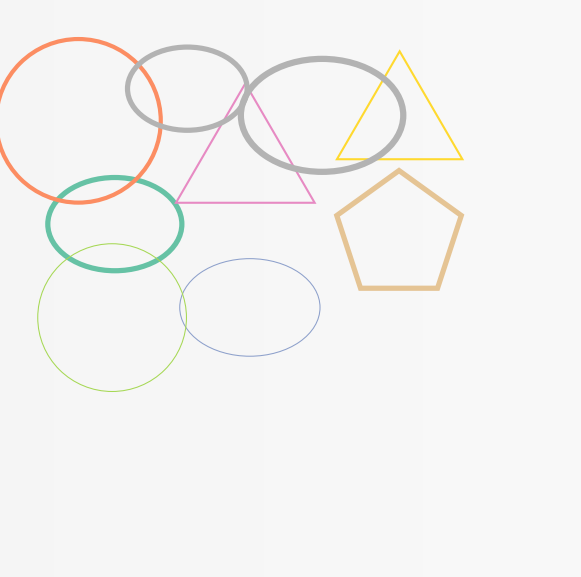[{"shape": "oval", "thickness": 2.5, "radius": 0.58, "center": [0.198, 0.611]}, {"shape": "circle", "thickness": 2, "radius": 0.71, "center": [0.135, 0.79]}, {"shape": "oval", "thickness": 0.5, "radius": 0.6, "center": [0.43, 0.467]}, {"shape": "triangle", "thickness": 1, "radius": 0.69, "center": [0.422, 0.717]}, {"shape": "circle", "thickness": 0.5, "radius": 0.64, "center": [0.193, 0.449]}, {"shape": "triangle", "thickness": 1, "radius": 0.62, "center": [0.688, 0.786]}, {"shape": "pentagon", "thickness": 2.5, "radius": 0.56, "center": [0.687, 0.591]}, {"shape": "oval", "thickness": 3, "radius": 0.7, "center": [0.554, 0.799]}, {"shape": "oval", "thickness": 2.5, "radius": 0.51, "center": [0.322, 0.846]}]